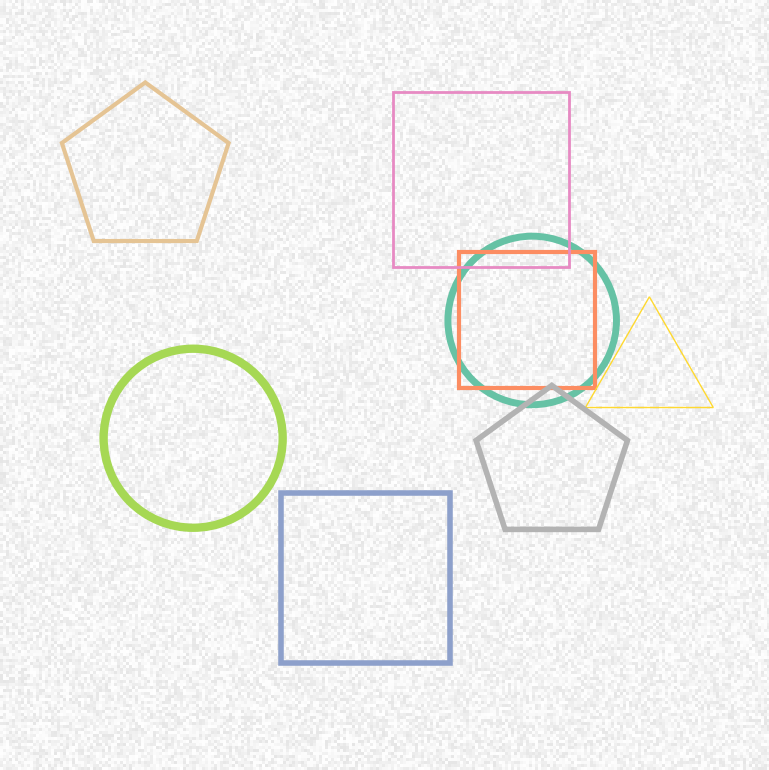[{"shape": "circle", "thickness": 2.5, "radius": 0.55, "center": [0.691, 0.584]}, {"shape": "square", "thickness": 1.5, "radius": 0.44, "center": [0.684, 0.584]}, {"shape": "square", "thickness": 2, "radius": 0.55, "center": [0.474, 0.249]}, {"shape": "square", "thickness": 1, "radius": 0.57, "center": [0.625, 0.767]}, {"shape": "circle", "thickness": 3, "radius": 0.58, "center": [0.251, 0.431]}, {"shape": "triangle", "thickness": 0.5, "radius": 0.48, "center": [0.843, 0.519]}, {"shape": "pentagon", "thickness": 1.5, "radius": 0.57, "center": [0.189, 0.779]}, {"shape": "pentagon", "thickness": 2, "radius": 0.52, "center": [0.717, 0.396]}]